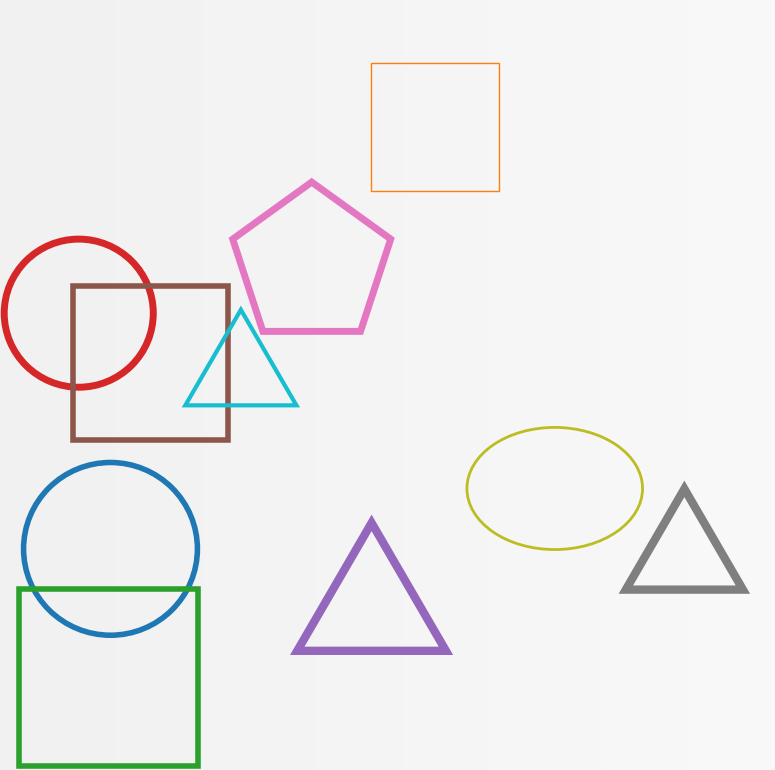[{"shape": "circle", "thickness": 2, "radius": 0.56, "center": [0.143, 0.287]}, {"shape": "square", "thickness": 0.5, "radius": 0.41, "center": [0.562, 0.835]}, {"shape": "square", "thickness": 2, "radius": 0.58, "center": [0.139, 0.12]}, {"shape": "circle", "thickness": 2.5, "radius": 0.48, "center": [0.102, 0.593]}, {"shape": "triangle", "thickness": 3, "radius": 0.55, "center": [0.479, 0.21]}, {"shape": "square", "thickness": 2, "radius": 0.5, "center": [0.195, 0.528]}, {"shape": "pentagon", "thickness": 2.5, "radius": 0.54, "center": [0.402, 0.656]}, {"shape": "triangle", "thickness": 3, "radius": 0.44, "center": [0.883, 0.278]}, {"shape": "oval", "thickness": 1, "radius": 0.57, "center": [0.716, 0.366]}, {"shape": "triangle", "thickness": 1.5, "radius": 0.41, "center": [0.311, 0.515]}]